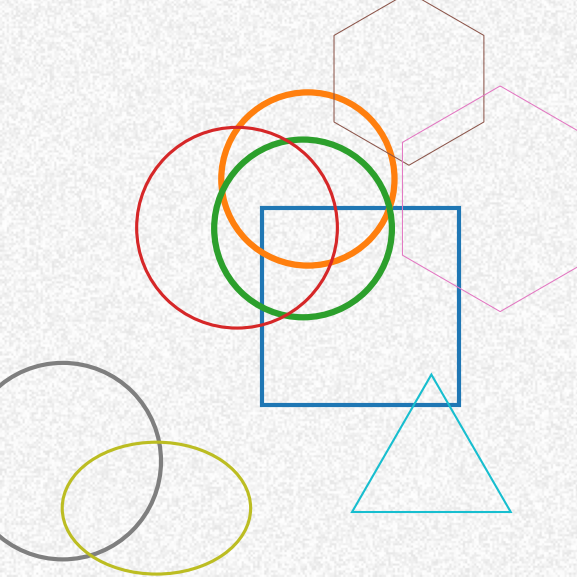[{"shape": "square", "thickness": 2, "radius": 0.85, "center": [0.625, 0.468]}, {"shape": "circle", "thickness": 3, "radius": 0.75, "center": [0.533, 0.689]}, {"shape": "circle", "thickness": 3, "radius": 0.77, "center": [0.525, 0.604]}, {"shape": "circle", "thickness": 1.5, "radius": 0.87, "center": [0.41, 0.605]}, {"shape": "hexagon", "thickness": 0.5, "radius": 0.75, "center": [0.708, 0.863]}, {"shape": "hexagon", "thickness": 0.5, "radius": 0.98, "center": [0.866, 0.655]}, {"shape": "circle", "thickness": 2, "radius": 0.85, "center": [0.109, 0.201]}, {"shape": "oval", "thickness": 1.5, "radius": 0.82, "center": [0.271, 0.119]}, {"shape": "triangle", "thickness": 1, "radius": 0.79, "center": [0.747, 0.192]}]